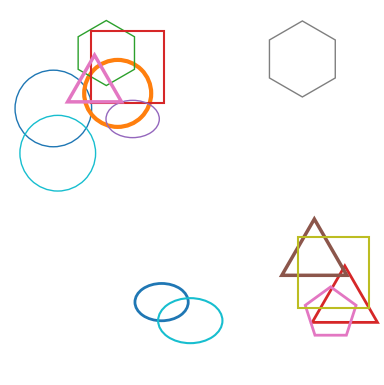[{"shape": "circle", "thickness": 1, "radius": 0.5, "center": [0.139, 0.718]}, {"shape": "oval", "thickness": 2, "radius": 0.35, "center": [0.42, 0.215]}, {"shape": "circle", "thickness": 3, "radius": 0.43, "center": [0.306, 0.757]}, {"shape": "hexagon", "thickness": 1, "radius": 0.42, "center": [0.276, 0.862]}, {"shape": "square", "thickness": 1.5, "radius": 0.47, "center": [0.331, 0.827]}, {"shape": "triangle", "thickness": 2, "radius": 0.49, "center": [0.896, 0.212]}, {"shape": "oval", "thickness": 1, "radius": 0.35, "center": [0.345, 0.691]}, {"shape": "triangle", "thickness": 2.5, "radius": 0.49, "center": [0.816, 0.334]}, {"shape": "triangle", "thickness": 2.5, "radius": 0.4, "center": [0.246, 0.776]}, {"shape": "pentagon", "thickness": 2, "radius": 0.35, "center": [0.859, 0.186]}, {"shape": "hexagon", "thickness": 1, "radius": 0.49, "center": [0.785, 0.847]}, {"shape": "square", "thickness": 1.5, "radius": 0.46, "center": [0.867, 0.292]}, {"shape": "oval", "thickness": 1.5, "radius": 0.42, "center": [0.494, 0.167]}, {"shape": "circle", "thickness": 1, "radius": 0.49, "center": [0.15, 0.602]}]